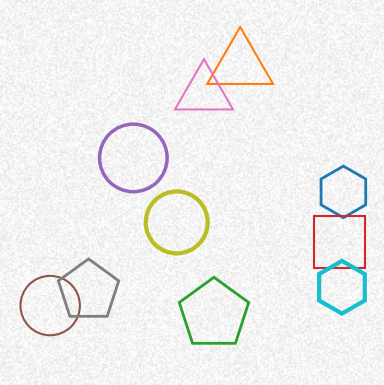[{"shape": "hexagon", "thickness": 2, "radius": 0.33, "center": [0.892, 0.502]}, {"shape": "triangle", "thickness": 1.5, "radius": 0.49, "center": [0.624, 0.831]}, {"shape": "pentagon", "thickness": 2, "radius": 0.47, "center": [0.556, 0.185]}, {"shape": "square", "thickness": 1.5, "radius": 0.33, "center": [0.882, 0.371]}, {"shape": "circle", "thickness": 2.5, "radius": 0.44, "center": [0.346, 0.59]}, {"shape": "circle", "thickness": 1.5, "radius": 0.39, "center": [0.13, 0.206]}, {"shape": "triangle", "thickness": 1.5, "radius": 0.44, "center": [0.53, 0.759]}, {"shape": "pentagon", "thickness": 2, "radius": 0.41, "center": [0.23, 0.245]}, {"shape": "circle", "thickness": 3, "radius": 0.4, "center": [0.459, 0.422]}, {"shape": "hexagon", "thickness": 3, "radius": 0.34, "center": [0.888, 0.254]}]